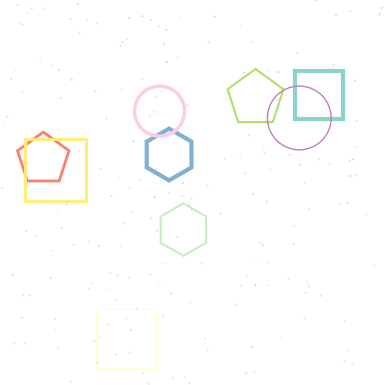[{"shape": "square", "thickness": 3, "radius": 0.32, "center": [0.829, 0.754]}, {"shape": "square", "thickness": 0.5, "radius": 0.38, "center": [0.327, 0.121]}, {"shape": "pentagon", "thickness": 2, "radius": 0.35, "center": [0.112, 0.587]}, {"shape": "hexagon", "thickness": 3, "radius": 0.34, "center": [0.439, 0.599]}, {"shape": "pentagon", "thickness": 1.5, "radius": 0.38, "center": [0.664, 0.745]}, {"shape": "circle", "thickness": 2.5, "radius": 0.32, "center": [0.414, 0.711]}, {"shape": "circle", "thickness": 1, "radius": 0.41, "center": [0.777, 0.694]}, {"shape": "hexagon", "thickness": 1.5, "radius": 0.34, "center": [0.476, 0.404]}, {"shape": "square", "thickness": 2, "radius": 0.4, "center": [0.144, 0.559]}]